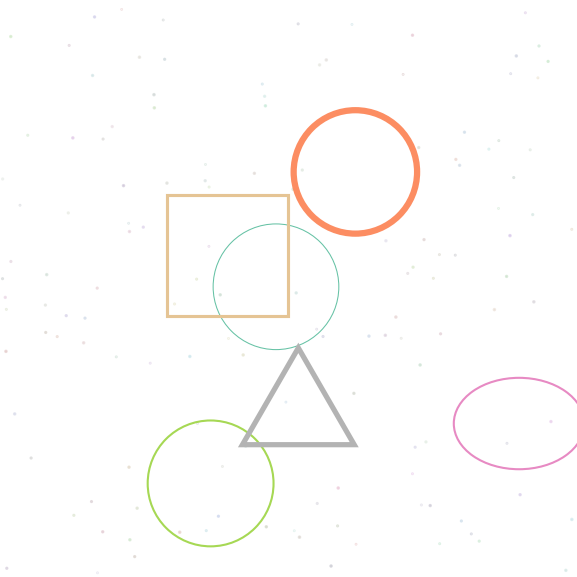[{"shape": "circle", "thickness": 0.5, "radius": 0.54, "center": [0.478, 0.503]}, {"shape": "circle", "thickness": 3, "radius": 0.53, "center": [0.615, 0.701]}, {"shape": "oval", "thickness": 1, "radius": 0.57, "center": [0.899, 0.266]}, {"shape": "circle", "thickness": 1, "radius": 0.54, "center": [0.365, 0.162]}, {"shape": "square", "thickness": 1.5, "radius": 0.52, "center": [0.394, 0.556]}, {"shape": "triangle", "thickness": 2.5, "radius": 0.56, "center": [0.517, 0.285]}]